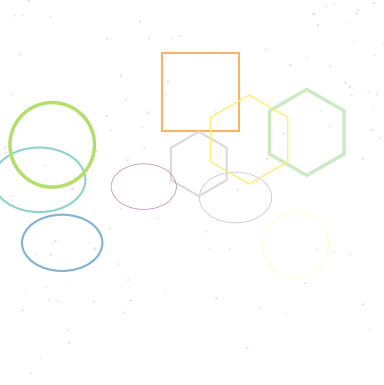[{"shape": "oval", "thickness": 1.5, "radius": 0.6, "center": [0.102, 0.533]}, {"shape": "circle", "thickness": 0.5, "radius": 0.43, "center": [0.768, 0.364]}, {"shape": "oval", "thickness": 0.5, "radius": 0.47, "center": [0.612, 0.487]}, {"shape": "oval", "thickness": 1.5, "radius": 0.52, "center": [0.162, 0.369]}, {"shape": "square", "thickness": 1.5, "radius": 0.5, "center": [0.52, 0.761]}, {"shape": "circle", "thickness": 2.5, "radius": 0.55, "center": [0.136, 0.624]}, {"shape": "hexagon", "thickness": 1.5, "radius": 0.42, "center": [0.516, 0.574]}, {"shape": "oval", "thickness": 0.5, "radius": 0.42, "center": [0.373, 0.515]}, {"shape": "hexagon", "thickness": 2.5, "radius": 0.56, "center": [0.797, 0.656]}, {"shape": "hexagon", "thickness": 1, "radius": 0.58, "center": [0.647, 0.638]}]